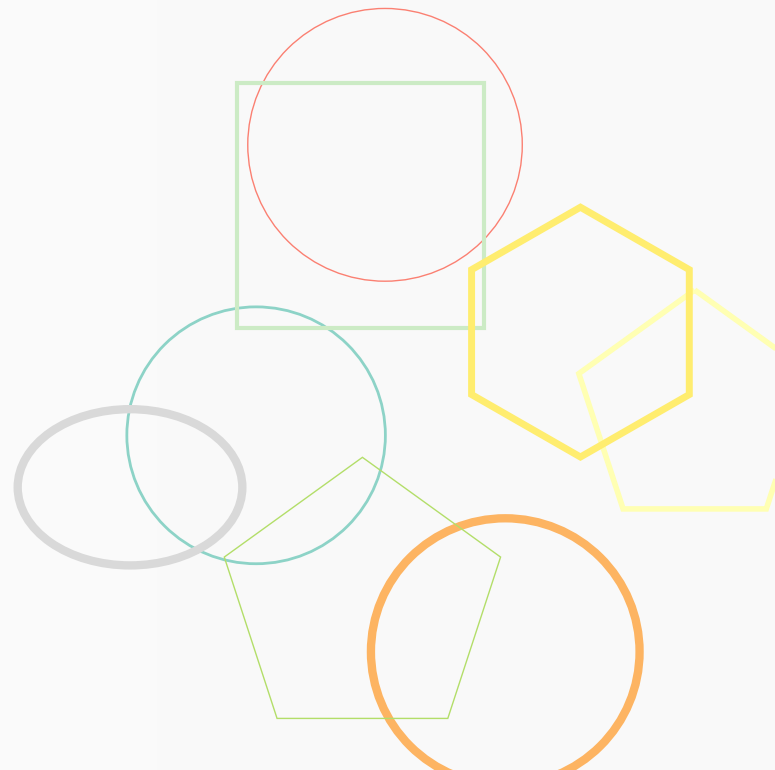[{"shape": "circle", "thickness": 1, "radius": 0.83, "center": [0.33, 0.435]}, {"shape": "pentagon", "thickness": 2, "radius": 0.79, "center": [0.896, 0.466]}, {"shape": "circle", "thickness": 0.5, "radius": 0.89, "center": [0.497, 0.812]}, {"shape": "circle", "thickness": 3, "radius": 0.87, "center": [0.652, 0.154]}, {"shape": "pentagon", "thickness": 0.5, "radius": 0.94, "center": [0.468, 0.219]}, {"shape": "oval", "thickness": 3, "radius": 0.72, "center": [0.168, 0.367]}, {"shape": "square", "thickness": 1.5, "radius": 0.8, "center": [0.466, 0.733]}, {"shape": "hexagon", "thickness": 2.5, "radius": 0.81, "center": [0.749, 0.569]}]